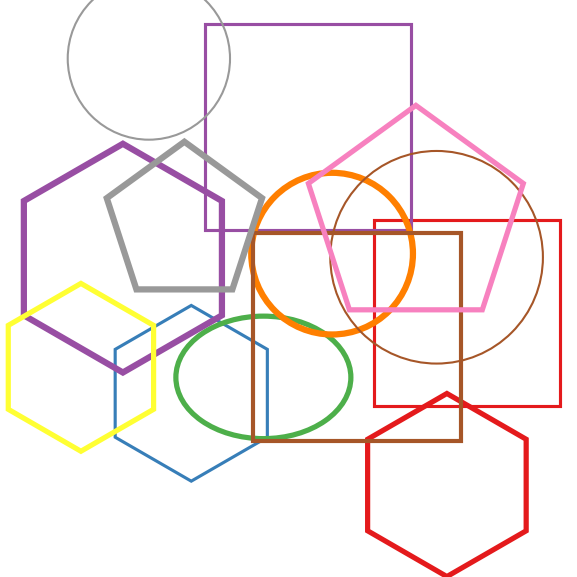[{"shape": "hexagon", "thickness": 2.5, "radius": 0.79, "center": [0.774, 0.159]}, {"shape": "square", "thickness": 1.5, "radius": 0.8, "center": [0.809, 0.457]}, {"shape": "hexagon", "thickness": 1.5, "radius": 0.76, "center": [0.331, 0.318]}, {"shape": "oval", "thickness": 2.5, "radius": 0.76, "center": [0.456, 0.346]}, {"shape": "hexagon", "thickness": 3, "radius": 0.99, "center": [0.213, 0.552]}, {"shape": "square", "thickness": 1.5, "radius": 0.89, "center": [0.533, 0.78]}, {"shape": "circle", "thickness": 3, "radius": 0.7, "center": [0.575, 0.56]}, {"shape": "hexagon", "thickness": 2.5, "radius": 0.73, "center": [0.14, 0.363]}, {"shape": "square", "thickness": 2, "radius": 0.9, "center": [0.619, 0.415]}, {"shape": "circle", "thickness": 1, "radius": 0.92, "center": [0.756, 0.554]}, {"shape": "pentagon", "thickness": 2.5, "radius": 0.98, "center": [0.72, 0.621]}, {"shape": "circle", "thickness": 1, "radius": 0.7, "center": [0.258, 0.898]}, {"shape": "pentagon", "thickness": 3, "radius": 0.71, "center": [0.319, 0.612]}]